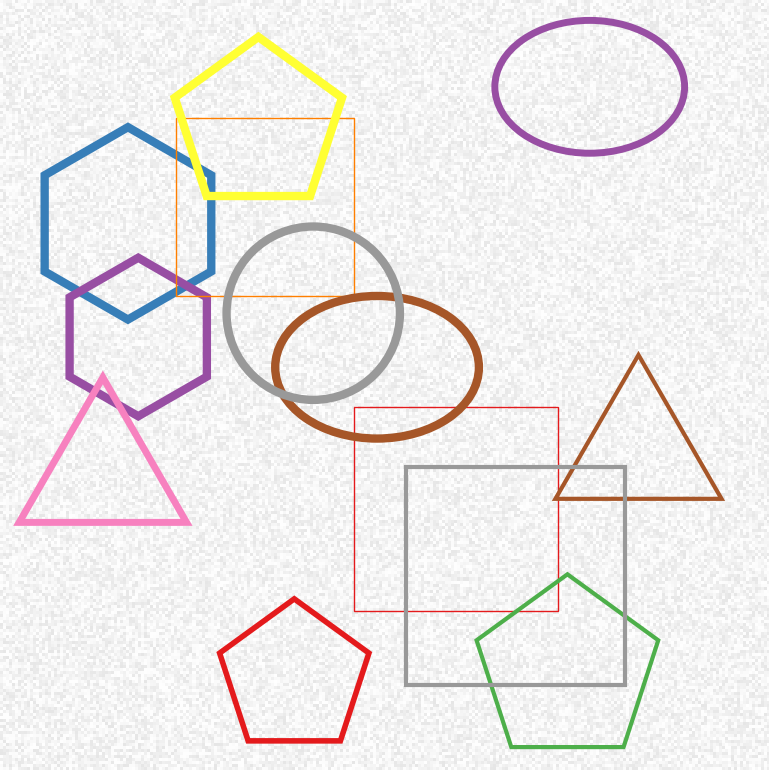[{"shape": "square", "thickness": 0.5, "radius": 0.66, "center": [0.593, 0.338]}, {"shape": "pentagon", "thickness": 2, "radius": 0.51, "center": [0.382, 0.12]}, {"shape": "hexagon", "thickness": 3, "radius": 0.62, "center": [0.166, 0.71]}, {"shape": "pentagon", "thickness": 1.5, "radius": 0.62, "center": [0.737, 0.13]}, {"shape": "hexagon", "thickness": 3, "radius": 0.51, "center": [0.18, 0.562]}, {"shape": "oval", "thickness": 2.5, "radius": 0.62, "center": [0.766, 0.887]}, {"shape": "square", "thickness": 0.5, "radius": 0.58, "center": [0.344, 0.731]}, {"shape": "pentagon", "thickness": 3, "radius": 0.57, "center": [0.336, 0.838]}, {"shape": "oval", "thickness": 3, "radius": 0.66, "center": [0.49, 0.523]}, {"shape": "triangle", "thickness": 1.5, "radius": 0.62, "center": [0.829, 0.414]}, {"shape": "triangle", "thickness": 2.5, "radius": 0.63, "center": [0.134, 0.384]}, {"shape": "square", "thickness": 1.5, "radius": 0.71, "center": [0.67, 0.252]}, {"shape": "circle", "thickness": 3, "radius": 0.56, "center": [0.407, 0.593]}]